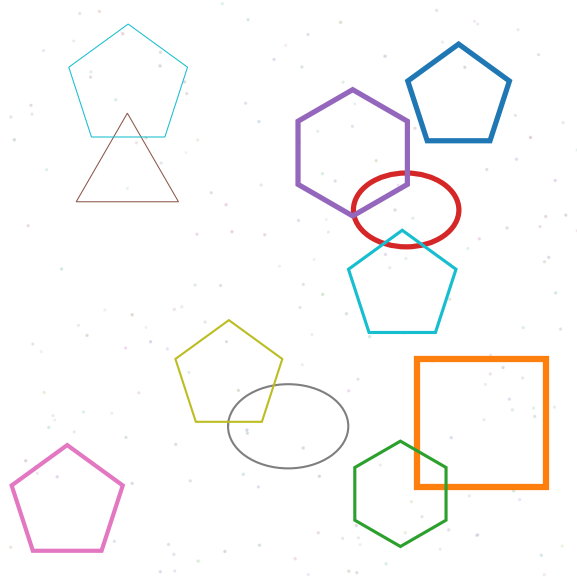[{"shape": "pentagon", "thickness": 2.5, "radius": 0.46, "center": [0.794, 0.83]}, {"shape": "square", "thickness": 3, "radius": 0.56, "center": [0.834, 0.267]}, {"shape": "hexagon", "thickness": 1.5, "radius": 0.46, "center": [0.693, 0.144]}, {"shape": "oval", "thickness": 2.5, "radius": 0.46, "center": [0.703, 0.636]}, {"shape": "hexagon", "thickness": 2.5, "radius": 0.55, "center": [0.611, 0.735]}, {"shape": "triangle", "thickness": 0.5, "radius": 0.51, "center": [0.221, 0.701]}, {"shape": "pentagon", "thickness": 2, "radius": 0.51, "center": [0.116, 0.127]}, {"shape": "oval", "thickness": 1, "radius": 0.52, "center": [0.499, 0.261]}, {"shape": "pentagon", "thickness": 1, "radius": 0.49, "center": [0.396, 0.347]}, {"shape": "pentagon", "thickness": 0.5, "radius": 0.54, "center": [0.222, 0.849]}, {"shape": "pentagon", "thickness": 1.5, "radius": 0.49, "center": [0.697, 0.503]}]